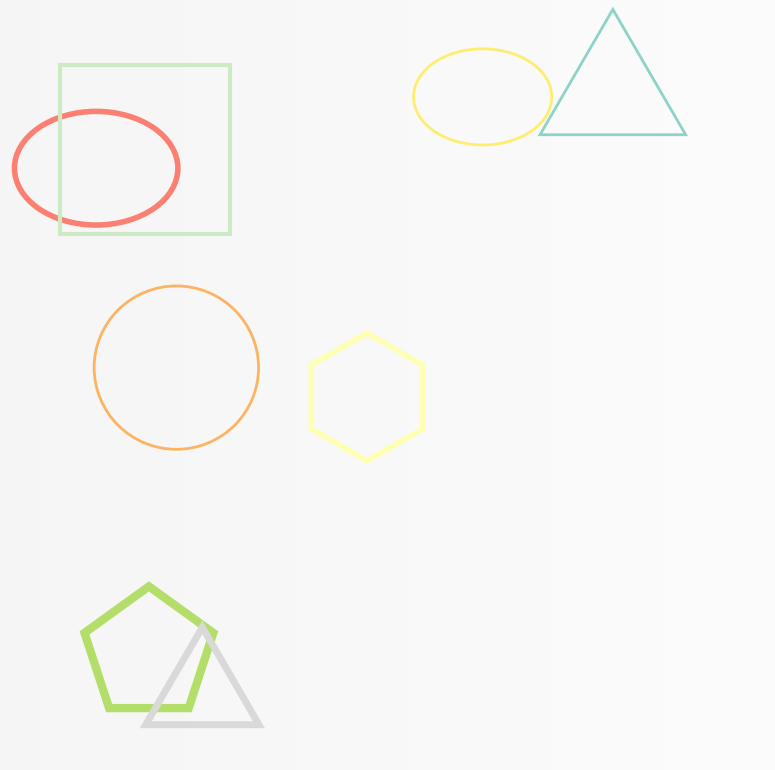[{"shape": "triangle", "thickness": 1, "radius": 0.54, "center": [0.791, 0.879]}, {"shape": "hexagon", "thickness": 2, "radius": 0.41, "center": [0.474, 0.485]}, {"shape": "oval", "thickness": 2, "radius": 0.53, "center": [0.124, 0.782]}, {"shape": "circle", "thickness": 1, "radius": 0.53, "center": [0.228, 0.523]}, {"shape": "pentagon", "thickness": 3, "radius": 0.44, "center": [0.192, 0.151]}, {"shape": "triangle", "thickness": 2.5, "radius": 0.42, "center": [0.261, 0.101]}, {"shape": "square", "thickness": 1.5, "radius": 0.55, "center": [0.187, 0.806]}, {"shape": "oval", "thickness": 1, "radius": 0.45, "center": [0.623, 0.874]}]